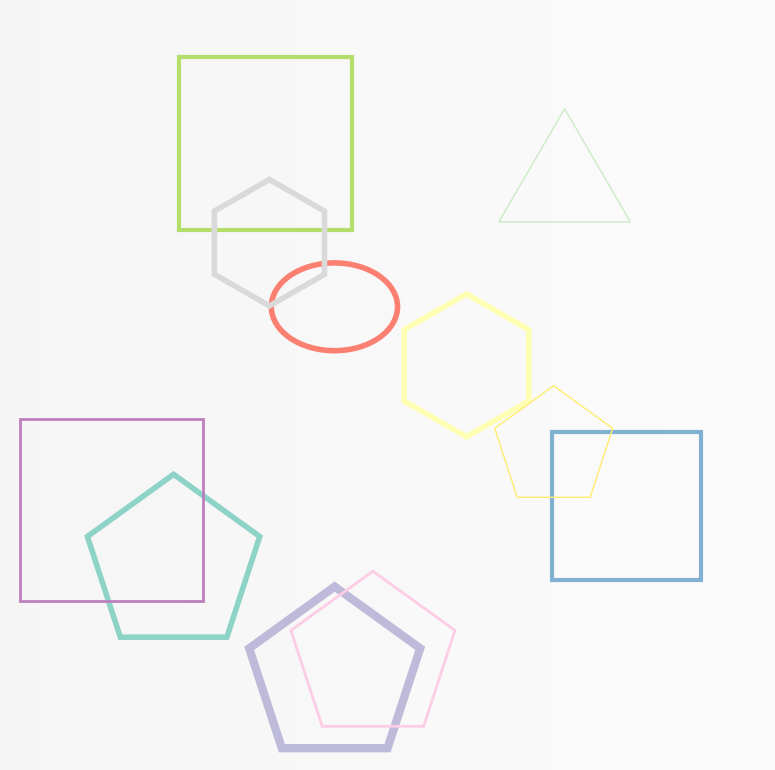[{"shape": "pentagon", "thickness": 2, "radius": 0.58, "center": [0.224, 0.267]}, {"shape": "hexagon", "thickness": 2, "radius": 0.46, "center": [0.602, 0.525]}, {"shape": "pentagon", "thickness": 3, "radius": 0.58, "center": [0.432, 0.122]}, {"shape": "oval", "thickness": 2, "radius": 0.41, "center": [0.432, 0.602]}, {"shape": "square", "thickness": 1.5, "radius": 0.48, "center": [0.808, 0.343]}, {"shape": "square", "thickness": 1.5, "radius": 0.56, "center": [0.343, 0.814]}, {"shape": "pentagon", "thickness": 1, "radius": 0.56, "center": [0.481, 0.147]}, {"shape": "hexagon", "thickness": 2, "radius": 0.41, "center": [0.348, 0.685]}, {"shape": "square", "thickness": 1, "radius": 0.59, "center": [0.144, 0.338]}, {"shape": "triangle", "thickness": 0.5, "radius": 0.49, "center": [0.729, 0.761]}, {"shape": "pentagon", "thickness": 0.5, "radius": 0.4, "center": [0.714, 0.419]}]